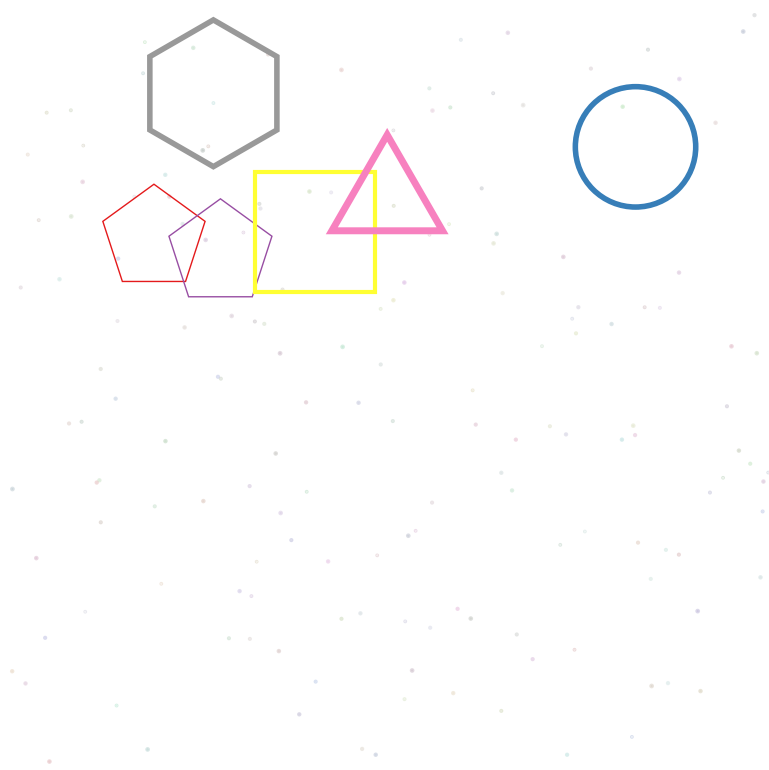[{"shape": "pentagon", "thickness": 0.5, "radius": 0.35, "center": [0.2, 0.691]}, {"shape": "circle", "thickness": 2, "radius": 0.39, "center": [0.825, 0.809]}, {"shape": "pentagon", "thickness": 0.5, "radius": 0.35, "center": [0.286, 0.671]}, {"shape": "square", "thickness": 1.5, "radius": 0.39, "center": [0.409, 0.699]}, {"shape": "triangle", "thickness": 2.5, "radius": 0.42, "center": [0.503, 0.742]}, {"shape": "hexagon", "thickness": 2, "radius": 0.48, "center": [0.277, 0.879]}]